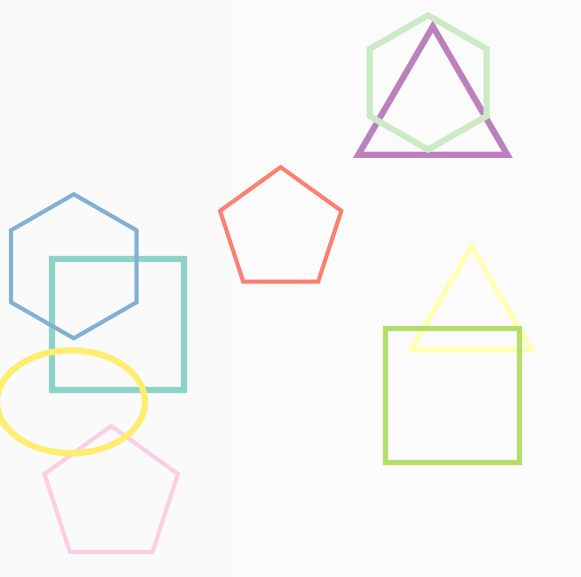[{"shape": "square", "thickness": 3, "radius": 0.57, "center": [0.203, 0.437]}, {"shape": "triangle", "thickness": 2.5, "radius": 0.6, "center": [0.811, 0.453]}, {"shape": "pentagon", "thickness": 2, "radius": 0.55, "center": [0.483, 0.6]}, {"shape": "hexagon", "thickness": 2, "radius": 0.62, "center": [0.127, 0.538]}, {"shape": "square", "thickness": 2.5, "radius": 0.58, "center": [0.778, 0.315]}, {"shape": "pentagon", "thickness": 2, "radius": 0.6, "center": [0.191, 0.141]}, {"shape": "triangle", "thickness": 3, "radius": 0.74, "center": [0.745, 0.805]}, {"shape": "hexagon", "thickness": 3, "radius": 0.58, "center": [0.737, 0.856]}, {"shape": "oval", "thickness": 3, "radius": 0.64, "center": [0.122, 0.303]}]